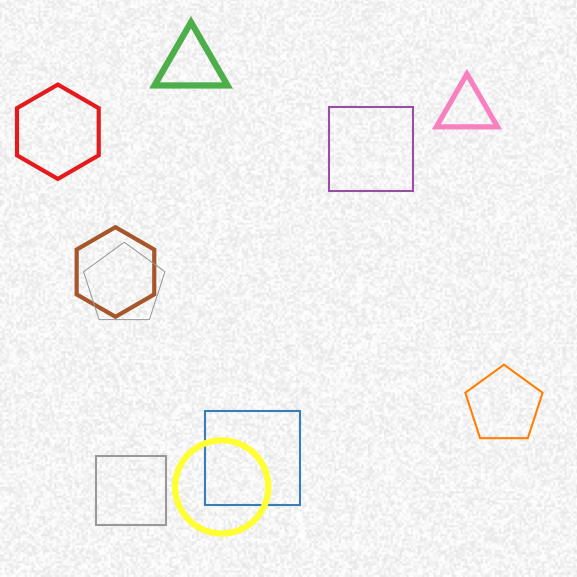[{"shape": "hexagon", "thickness": 2, "radius": 0.41, "center": [0.1, 0.771]}, {"shape": "square", "thickness": 1, "radius": 0.41, "center": [0.437, 0.206]}, {"shape": "triangle", "thickness": 3, "radius": 0.36, "center": [0.331, 0.888]}, {"shape": "square", "thickness": 1, "radius": 0.36, "center": [0.643, 0.741]}, {"shape": "pentagon", "thickness": 1, "radius": 0.35, "center": [0.873, 0.297]}, {"shape": "circle", "thickness": 3, "radius": 0.4, "center": [0.384, 0.156]}, {"shape": "hexagon", "thickness": 2, "radius": 0.39, "center": [0.2, 0.528]}, {"shape": "triangle", "thickness": 2.5, "radius": 0.31, "center": [0.809, 0.81]}, {"shape": "pentagon", "thickness": 0.5, "radius": 0.37, "center": [0.215, 0.506]}, {"shape": "square", "thickness": 1, "radius": 0.3, "center": [0.227, 0.15]}]